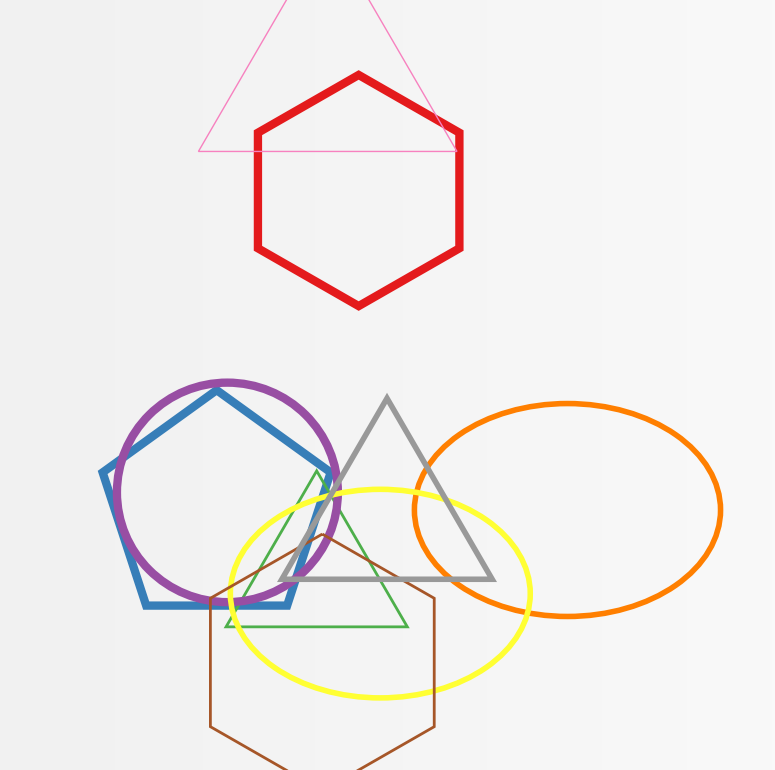[{"shape": "hexagon", "thickness": 3, "radius": 0.75, "center": [0.463, 0.753]}, {"shape": "pentagon", "thickness": 3, "radius": 0.77, "center": [0.28, 0.339]}, {"shape": "triangle", "thickness": 1, "radius": 0.68, "center": [0.409, 0.253]}, {"shape": "circle", "thickness": 3, "radius": 0.71, "center": [0.293, 0.361]}, {"shape": "oval", "thickness": 2, "radius": 0.99, "center": [0.732, 0.338]}, {"shape": "oval", "thickness": 2, "radius": 0.97, "center": [0.491, 0.229]}, {"shape": "hexagon", "thickness": 1, "radius": 0.83, "center": [0.416, 0.14]}, {"shape": "triangle", "thickness": 0.5, "radius": 0.96, "center": [0.423, 0.9]}, {"shape": "triangle", "thickness": 2, "radius": 0.78, "center": [0.499, 0.326]}]